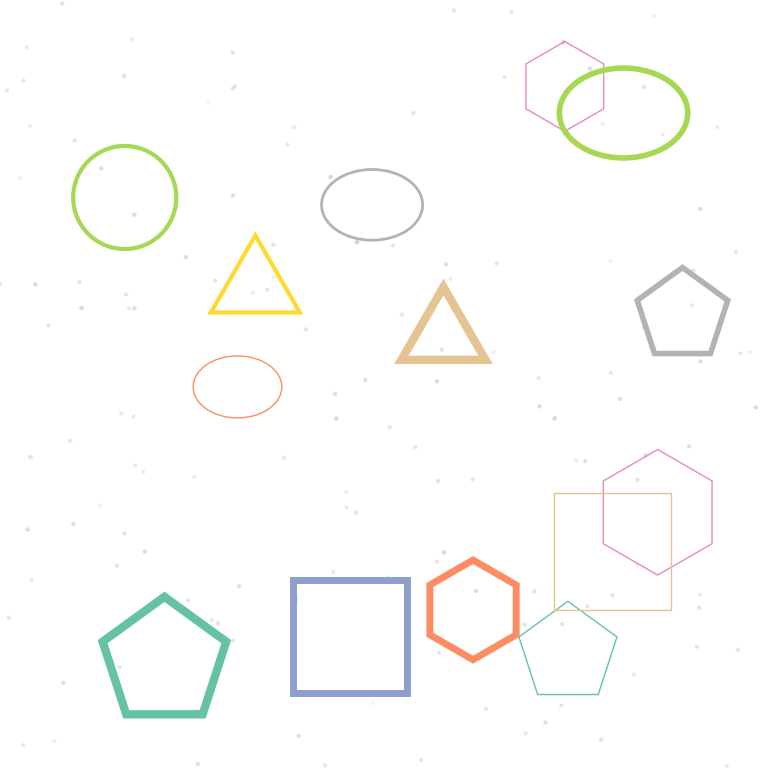[{"shape": "pentagon", "thickness": 3, "radius": 0.42, "center": [0.214, 0.141]}, {"shape": "pentagon", "thickness": 0.5, "radius": 0.33, "center": [0.738, 0.152]}, {"shape": "oval", "thickness": 0.5, "radius": 0.29, "center": [0.308, 0.498]}, {"shape": "hexagon", "thickness": 2.5, "radius": 0.32, "center": [0.614, 0.208]}, {"shape": "square", "thickness": 2.5, "radius": 0.37, "center": [0.455, 0.173]}, {"shape": "hexagon", "thickness": 0.5, "radius": 0.29, "center": [0.734, 0.888]}, {"shape": "hexagon", "thickness": 0.5, "radius": 0.41, "center": [0.854, 0.335]}, {"shape": "circle", "thickness": 1.5, "radius": 0.33, "center": [0.162, 0.743]}, {"shape": "oval", "thickness": 2, "radius": 0.42, "center": [0.81, 0.853]}, {"shape": "triangle", "thickness": 1.5, "radius": 0.33, "center": [0.332, 0.628]}, {"shape": "triangle", "thickness": 3, "radius": 0.32, "center": [0.576, 0.564]}, {"shape": "square", "thickness": 0.5, "radius": 0.38, "center": [0.796, 0.284]}, {"shape": "pentagon", "thickness": 2, "radius": 0.31, "center": [0.886, 0.591]}, {"shape": "oval", "thickness": 1, "radius": 0.33, "center": [0.483, 0.734]}]